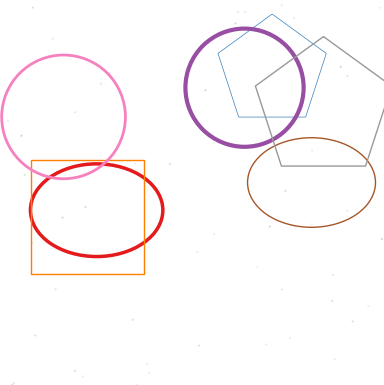[{"shape": "oval", "thickness": 2.5, "radius": 0.86, "center": [0.251, 0.454]}, {"shape": "pentagon", "thickness": 0.5, "radius": 0.74, "center": [0.707, 0.816]}, {"shape": "circle", "thickness": 3, "radius": 0.77, "center": [0.635, 0.772]}, {"shape": "square", "thickness": 1, "radius": 0.74, "center": [0.227, 0.436]}, {"shape": "oval", "thickness": 1, "radius": 0.83, "center": [0.809, 0.526]}, {"shape": "circle", "thickness": 2, "radius": 0.8, "center": [0.165, 0.696]}, {"shape": "pentagon", "thickness": 1, "radius": 0.93, "center": [0.84, 0.719]}]